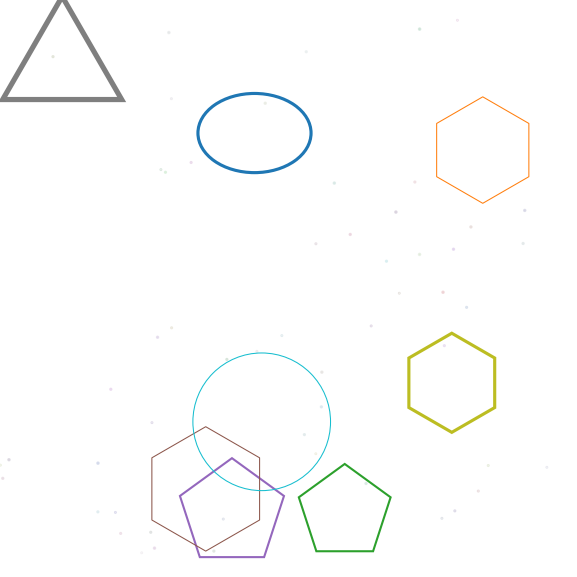[{"shape": "oval", "thickness": 1.5, "radius": 0.49, "center": [0.441, 0.769]}, {"shape": "hexagon", "thickness": 0.5, "radius": 0.46, "center": [0.836, 0.739]}, {"shape": "pentagon", "thickness": 1, "radius": 0.42, "center": [0.597, 0.112]}, {"shape": "pentagon", "thickness": 1, "radius": 0.47, "center": [0.402, 0.111]}, {"shape": "hexagon", "thickness": 0.5, "radius": 0.54, "center": [0.356, 0.153]}, {"shape": "triangle", "thickness": 2.5, "radius": 0.59, "center": [0.108, 0.886]}, {"shape": "hexagon", "thickness": 1.5, "radius": 0.43, "center": [0.782, 0.336]}, {"shape": "circle", "thickness": 0.5, "radius": 0.6, "center": [0.453, 0.269]}]